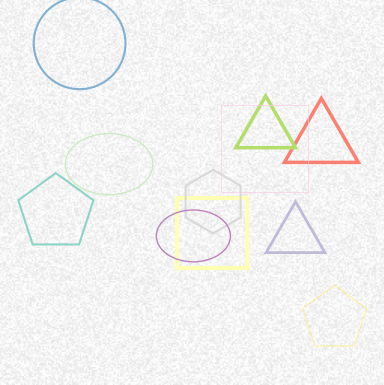[{"shape": "pentagon", "thickness": 1.5, "radius": 0.51, "center": [0.145, 0.448]}, {"shape": "square", "thickness": 3, "radius": 0.46, "center": [0.551, 0.395]}, {"shape": "triangle", "thickness": 2, "radius": 0.44, "center": [0.768, 0.388]}, {"shape": "triangle", "thickness": 2.5, "radius": 0.55, "center": [0.835, 0.634]}, {"shape": "circle", "thickness": 1.5, "radius": 0.6, "center": [0.207, 0.888]}, {"shape": "triangle", "thickness": 2.5, "radius": 0.45, "center": [0.69, 0.661]}, {"shape": "square", "thickness": 0.5, "radius": 0.56, "center": [0.687, 0.615]}, {"shape": "hexagon", "thickness": 1.5, "radius": 0.41, "center": [0.554, 0.476]}, {"shape": "oval", "thickness": 1, "radius": 0.48, "center": [0.502, 0.387]}, {"shape": "oval", "thickness": 1, "radius": 0.57, "center": [0.283, 0.574]}, {"shape": "pentagon", "thickness": 0.5, "radius": 0.44, "center": [0.869, 0.172]}]